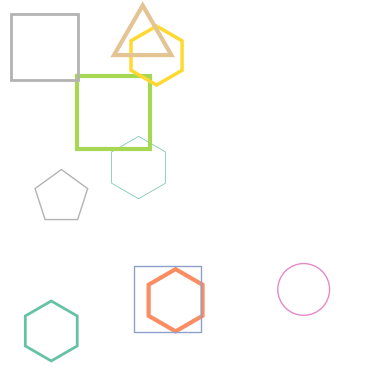[{"shape": "hexagon", "thickness": 0.5, "radius": 0.4, "center": [0.36, 0.565]}, {"shape": "hexagon", "thickness": 2, "radius": 0.39, "center": [0.133, 0.14]}, {"shape": "hexagon", "thickness": 3, "radius": 0.4, "center": [0.456, 0.22]}, {"shape": "square", "thickness": 1, "radius": 0.43, "center": [0.435, 0.223]}, {"shape": "circle", "thickness": 1, "radius": 0.34, "center": [0.789, 0.248]}, {"shape": "square", "thickness": 3, "radius": 0.47, "center": [0.295, 0.708]}, {"shape": "hexagon", "thickness": 2.5, "radius": 0.38, "center": [0.407, 0.856]}, {"shape": "triangle", "thickness": 3, "radius": 0.43, "center": [0.371, 0.9]}, {"shape": "pentagon", "thickness": 1, "radius": 0.36, "center": [0.159, 0.488]}, {"shape": "square", "thickness": 2, "radius": 0.43, "center": [0.115, 0.878]}]